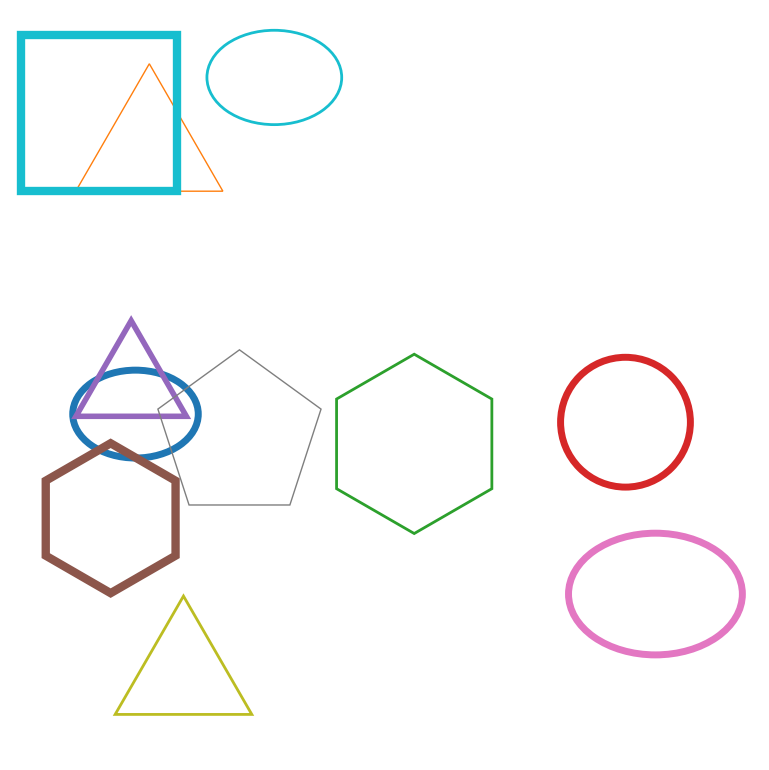[{"shape": "oval", "thickness": 2.5, "radius": 0.41, "center": [0.176, 0.462]}, {"shape": "triangle", "thickness": 0.5, "radius": 0.55, "center": [0.194, 0.807]}, {"shape": "hexagon", "thickness": 1, "radius": 0.58, "center": [0.538, 0.424]}, {"shape": "circle", "thickness": 2.5, "radius": 0.42, "center": [0.812, 0.452]}, {"shape": "triangle", "thickness": 2, "radius": 0.41, "center": [0.17, 0.501]}, {"shape": "hexagon", "thickness": 3, "radius": 0.49, "center": [0.144, 0.327]}, {"shape": "oval", "thickness": 2.5, "radius": 0.56, "center": [0.851, 0.229]}, {"shape": "pentagon", "thickness": 0.5, "radius": 0.56, "center": [0.311, 0.434]}, {"shape": "triangle", "thickness": 1, "radius": 0.51, "center": [0.238, 0.123]}, {"shape": "square", "thickness": 3, "radius": 0.51, "center": [0.129, 0.853]}, {"shape": "oval", "thickness": 1, "radius": 0.44, "center": [0.356, 0.899]}]